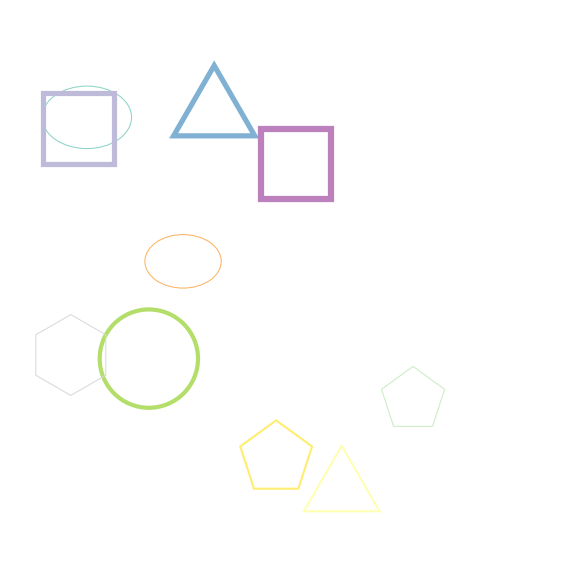[{"shape": "oval", "thickness": 0.5, "radius": 0.39, "center": [0.15, 0.796]}, {"shape": "triangle", "thickness": 1, "radius": 0.38, "center": [0.592, 0.152]}, {"shape": "square", "thickness": 2.5, "radius": 0.31, "center": [0.136, 0.777]}, {"shape": "triangle", "thickness": 2.5, "radius": 0.41, "center": [0.371, 0.804]}, {"shape": "oval", "thickness": 0.5, "radius": 0.33, "center": [0.317, 0.547]}, {"shape": "circle", "thickness": 2, "radius": 0.43, "center": [0.258, 0.378]}, {"shape": "hexagon", "thickness": 0.5, "radius": 0.35, "center": [0.123, 0.384]}, {"shape": "square", "thickness": 3, "radius": 0.3, "center": [0.513, 0.716]}, {"shape": "pentagon", "thickness": 0.5, "radius": 0.29, "center": [0.715, 0.307]}, {"shape": "pentagon", "thickness": 1, "radius": 0.33, "center": [0.478, 0.206]}]